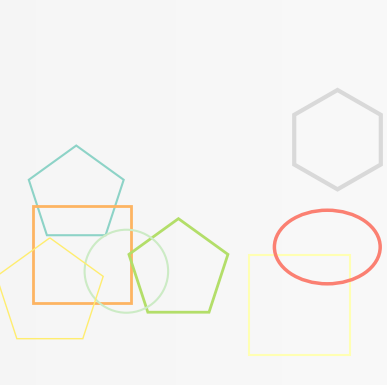[{"shape": "pentagon", "thickness": 1.5, "radius": 0.64, "center": [0.197, 0.493]}, {"shape": "square", "thickness": 1.5, "radius": 0.65, "center": [0.773, 0.208]}, {"shape": "oval", "thickness": 2.5, "radius": 0.68, "center": [0.845, 0.358]}, {"shape": "square", "thickness": 2, "radius": 0.63, "center": [0.212, 0.339]}, {"shape": "pentagon", "thickness": 2, "radius": 0.67, "center": [0.46, 0.298]}, {"shape": "hexagon", "thickness": 3, "radius": 0.65, "center": [0.871, 0.637]}, {"shape": "circle", "thickness": 1.5, "radius": 0.54, "center": [0.326, 0.296]}, {"shape": "pentagon", "thickness": 1, "radius": 0.72, "center": [0.129, 0.237]}]